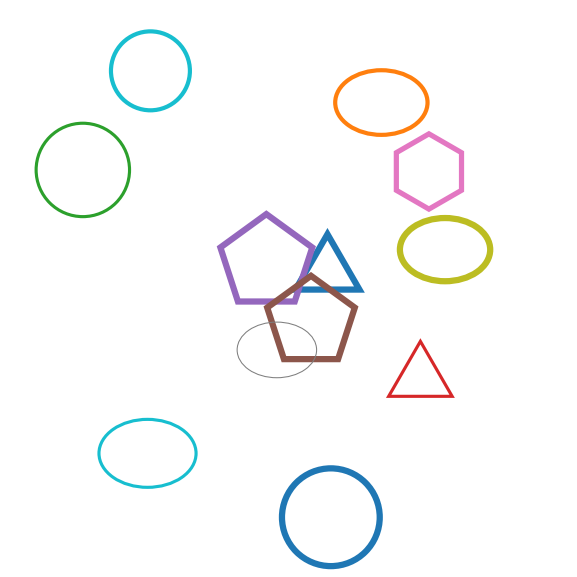[{"shape": "circle", "thickness": 3, "radius": 0.42, "center": [0.573, 0.103]}, {"shape": "triangle", "thickness": 3, "radius": 0.32, "center": [0.567, 0.53]}, {"shape": "oval", "thickness": 2, "radius": 0.4, "center": [0.66, 0.822]}, {"shape": "circle", "thickness": 1.5, "radius": 0.4, "center": [0.143, 0.705]}, {"shape": "triangle", "thickness": 1.5, "radius": 0.32, "center": [0.728, 0.345]}, {"shape": "pentagon", "thickness": 3, "radius": 0.42, "center": [0.461, 0.545]}, {"shape": "pentagon", "thickness": 3, "radius": 0.4, "center": [0.539, 0.442]}, {"shape": "hexagon", "thickness": 2.5, "radius": 0.33, "center": [0.743, 0.702]}, {"shape": "oval", "thickness": 0.5, "radius": 0.34, "center": [0.479, 0.393]}, {"shape": "oval", "thickness": 3, "radius": 0.39, "center": [0.771, 0.567]}, {"shape": "circle", "thickness": 2, "radius": 0.34, "center": [0.26, 0.876]}, {"shape": "oval", "thickness": 1.5, "radius": 0.42, "center": [0.255, 0.214]}]